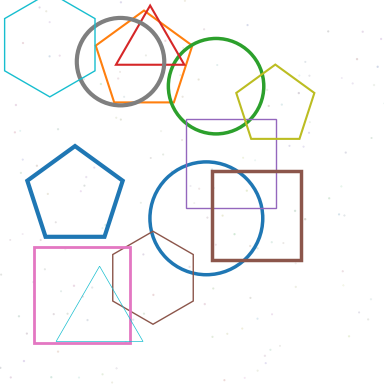[{"shape": "pentagon", "thickness": 3, "radius": 0.65, "center": [0.195, 0.49]}, {"shape": "circle", "thickness": 2.5, "radius": 0.73, "center": [0.536, 0.433]}, {"shape": "pentagon", "thickness": 1.5, "radius": 0.66, "center": [0.374, 0.841]}, {"shape": "circle", "thickness": 2.5, "radius": 0.62, "center": [0.561, 0.776]}, {"shape": "triangle", "thickness": 1.5, "radius": 0.51, "center": [0.39, 0.883]}, {"shape": "square", "thickness": 1, "radius": 0.58, "center": [0.6, 0.575]}, {"shape": "square", "thickness": 2.5, "radius": 0.58, "center": [0.667, 0.44]}, {"shape": "hexagon", "thickness": 1, "radius": 0.6, "center": [0.397, 0.279]}, {"shape": "square", "thickness": 2, "radius": 0.62, "center": [0.214, 0.234]}, {"shape": "circle", "thickness": 3, "radius": 0.57, "center": [0.313, 0.84]}, {"shape": "pentagon", "thickness": 1.5, "radius": 0.53, "center": [0.715, 0.726]}, {"shape": "hexagon", "thickness": 1, "radius": 0.68, "center": [0.129, 0.884]}, {"shape": "triangle", "thickness": 0.5, "radius": 0.65, "center": [0.259, 0.178]}]